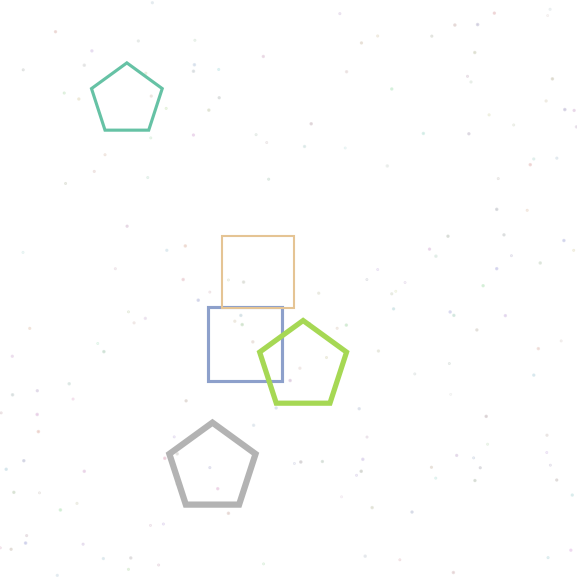[{"shape": "pentagon", "thickness": 1.5, "radius": 0.32, "center": [0.22, 0.826]}, {"shape": "square", "thickness": 1.5, "radius": 0.32, "center": [0.425, 0.403]}, {"shape": "pentagon", "thickness": 2.5, "radius": 0.4, "center": [0.525, 0.365]}, {"shape": "square", "thickness": 1, "radius": 0.31, "center": [0.447, 0.528]}, {"shape": "pentagon", "thickness": 3, "radius": 0.39, "center": [0.368, 0.189]}]